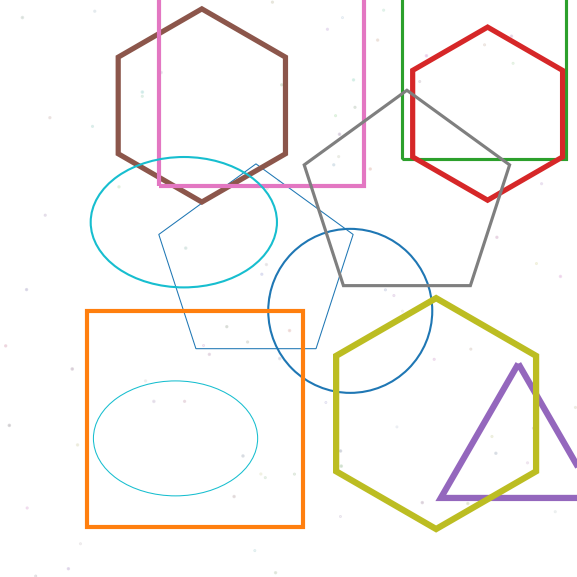[{"shape": "pentagon", "thickness": 0.5, "radius": 0.88, "center": [0.443, 0.538]}, {"shape": "circle", "thickness": 1, "radius": 0.71, "center": [0.606, 0.461]}, {"shape": "square", "thickness": 2, "radius": 0.93, "center": [0.337, 0.274]}, {"shape": "square", "thickness": 1.5, "radius": 0.71, "center": [0.838, 0.865]}, {"shape": "hexagon", "thickness": 2.5, "radius": 0.75, "center": [0.844, 0.802]}, {"shape": "triangle", "thickness": 3, "radius": 0.78, "center": [0.898, 0.214]}, {"shape": "hexagon", "thickness": 2.5, "radius": 0.84, "center": [0.35, 0.817]}, {"shape": "square", "thickness": 2, "radius": 0.89, "center": [0.453, 0.855]}, {"shape": "pentagon", "thickness": 1.5, "radius": 0.93, "center": [0.705, 0.656]}, {"shape": "hexagon", "thickness": 3, "radius": 1.0, "center": [0.755, 0.283]}, {"shape": "oval", "thickness": 0.5, "radius": 0.71, "center": [0.304, 0.24]}, {"shape": "oval", "thickness": 1, "radius": 0.81, "center": [0.318, 0.614]}]